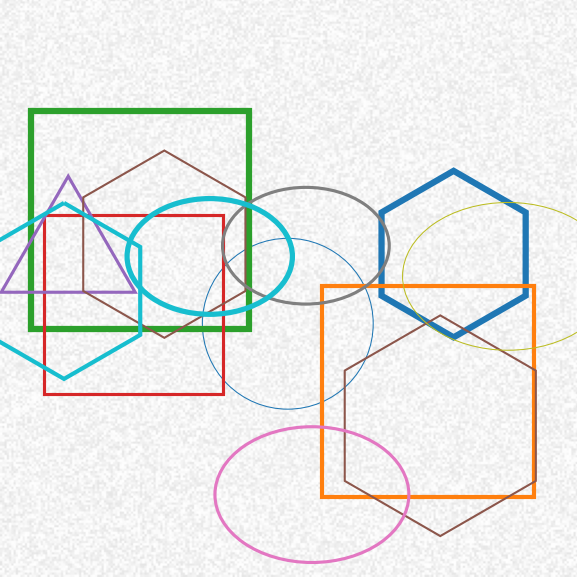[{"shape": "circle", "thickness": 0.5, "radius": 0.74, "center": [0.498, 0.439]}, {"shape": "hexagon", "thickness": 3, "radius": 0.72, "center": [0.785, 0.559]}, {"shape": "square", "thickness": 2, "radius": 0.92, "center": [0.741, 0.321]}, {"shape": "square", "thickness": 3, "radius": 0.94, "center": [0.243, 0.618]}, {"shape": "square", "thickness": 1.5, "radius": 0.78, "center": [0.231, 0.472]}, {"shape": "triangle", "thickness": 1.5, "radius": 0.67, "center": [0.118, 0.56]}, {"shape": "hexagon", "thickness": 1, "radius": 0.96, "center": [0.762, 0.262]}, {"shape": "hexagon", "thickness": 1, "radius": 0.81, "center": [0.285, 0.576]}, {"shape": "oval", "thickness": 1.5, "radius": 0.84, "center": [0.54, 0.143]}, {"shape": "oval", "thickness": 1.5, "radius": 0.72, "center": [0.53, 0.574]}, {"shape": "oval", "thickness": 0.5, "radius": 0.91, "center": [0.88, 0.521]}, {"shape": "hexagon", "thickness": 2, "radius": 0.76, "center": [0.111, 0.495]}, {"shape": "oval", "thickness": 2.5, "radius": 0.72, "center": [0.363, 0.555]}]